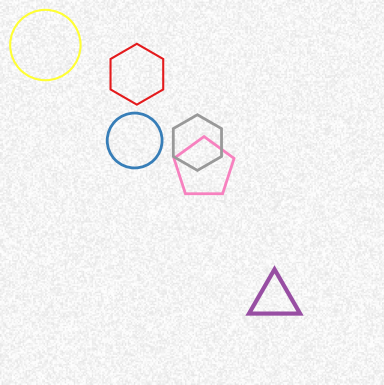[{"shape": "hexagon", "thickness": 1.5, "radius": 0.4, "center": [0.356, 0.807]}, {"shape": "circle", "thickness": 2, "radius": 0.36, "center": [0.35, 0.635]}, {"shape": "triangle", "thickness": 3, "radius": 0.38, "center": [0.713, 0.224]}, {"shape": "circle", "thickness": 1.5, "radius": 0.46, "center": [0.118, 0.883]}, {"shape": "pentagon", "thickness": 2, "radius": 0.41, "center": [0.53, 0.563]}, {"shape": "hexagon", "thickness": 2, "radius": 0.36, "center": [0.513, 0.63]}]